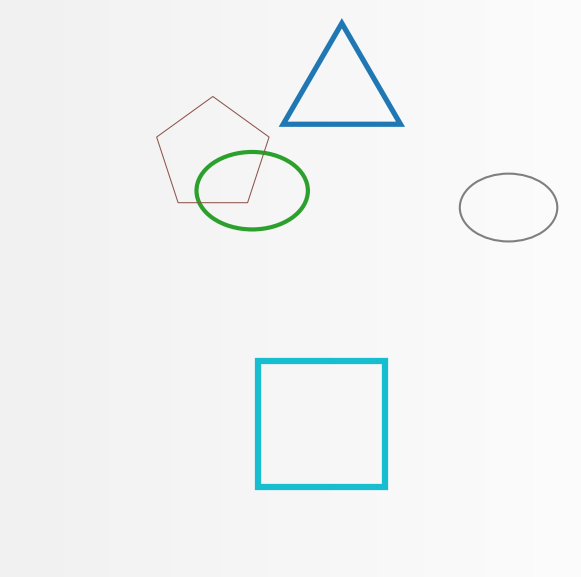[{"shape": "triangle", "thickness": 2.5, "radius": 0.58, "center": [0.588, 0.842]}, {"shape": "oval", "thickness": 2, "radius": 0.48, "center": [0.434, 0.669]}, {"shape": "pentagon", "thickness": 0.5, "radius": 0.51, "center": [0.366, 0.73]}, {"shape": "oval", "thickness": 1, "radius": 0.42, "center": [0.875, 0.64]}, {"shape": "square", "thickness": 3, "radius": 0.55, "center": [0.553, 0.265]}]